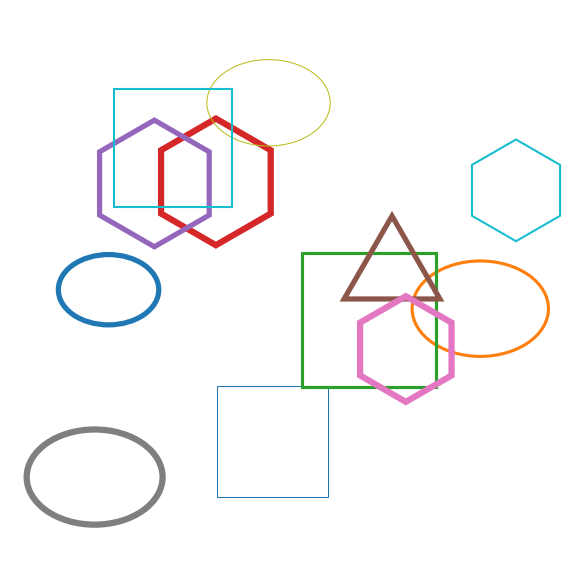[{"shape": "oval", "thickness": 2.5, "radius": 0.43, "center": [0.188, 0.497]}, {"shape": "square", "thickness": 0.5, "radius": 0.48, "center": [0.472, 0.234]}, {"shape": "oval", "thickness": 1.5, "radius": 0.59, "center": [0.832, 0.465]}, {"shape": "square", "thickness": 1.5, "radius": 0.58, "center": [0.639, 0.445]}, {"shape": "hexagon", "thickness": 3, "radius": 0.55, "center": [0.374, 0.684]}, {"shape": "hexagon", "thickness": 2.5, "radius": 0.55, "center": [0.267, 0.681]}, {"shape": "triangle", "thickness": 2.5, "radius": 0.48, "center": [0.679, 0.529]}, {"shape": "hexagon", "thickness": 3, "radius": 0.46, "center": [0.703, 0.395]}, {"shape": "oval", "thickness": 3, "radius": 0.59, "center": [0.164, 0.173]}, {"shape": "oval", "thickness": 0.5, "radius": 0.53, "center": [0.465, 0.821]}, {"shape": "square", "thickness": 1, "radius": 0.51, "center": [0.299, 0.743]}, {"shape": "hexagon", "thickness": 1, "radius": 0.44, "center": [0.894, 0.67]}]